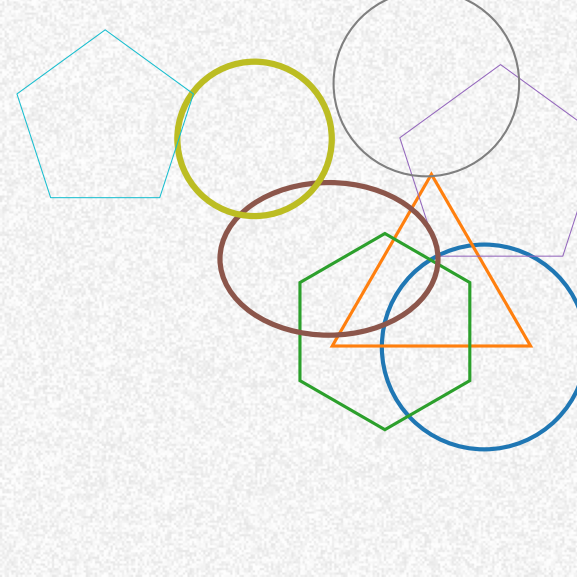[{"shape": "circle", "thickness": 2, "radius": 0.89, "center": [0.838, 0.398]}, {"shape": "triangle", "thickness": 1.5, "radius": 0.99, "center": [0.747, 0.499]}, {"shape": "hexagon", "thickness": 1.5, "radius": 0.85, "center": [0.666, 0.425]}, {"shape": "pentagon", "thickness": 0.5, "radius": 0.92, "center": [0.867, 0.704]}, {"shape": "oval", "thickness": 2.5, "radius": 0.94, "center": [0.57, 0.551]}, {"shape": "circle", "thickness": 1, "radius": 0.8, "center": [0.738, 0.854]}, {"shape": "circle", "thickness": 3, "radius": 0.67, "center": [0.441, 0.759]}, {"shape": "pentagon", "thickness": 0.5, "radius": 0.8, "center": [0.182, 0.787]}]